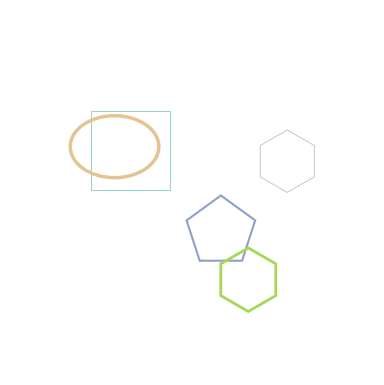[{"shape": "square", "thickness": 0.5, "radius": 0.51, "center": [0.34, 0.61]}, {"shape": "pentagon", "thickness": 1.5, "radius": 0.47, "center": [0.574, 0.399]}, {"shape": "hexagon", "thickness": 2, "radius": 0.41, "center": [0.645, 0.273]}, {"shape": "oval", "thickness": 2.5, "radius": 0.58, "center": [0.298, 0.619]}, {"shape": "hexagon", "thickness": 0.5, "radius": 0.41, "center": [0.746, 0.581]}]